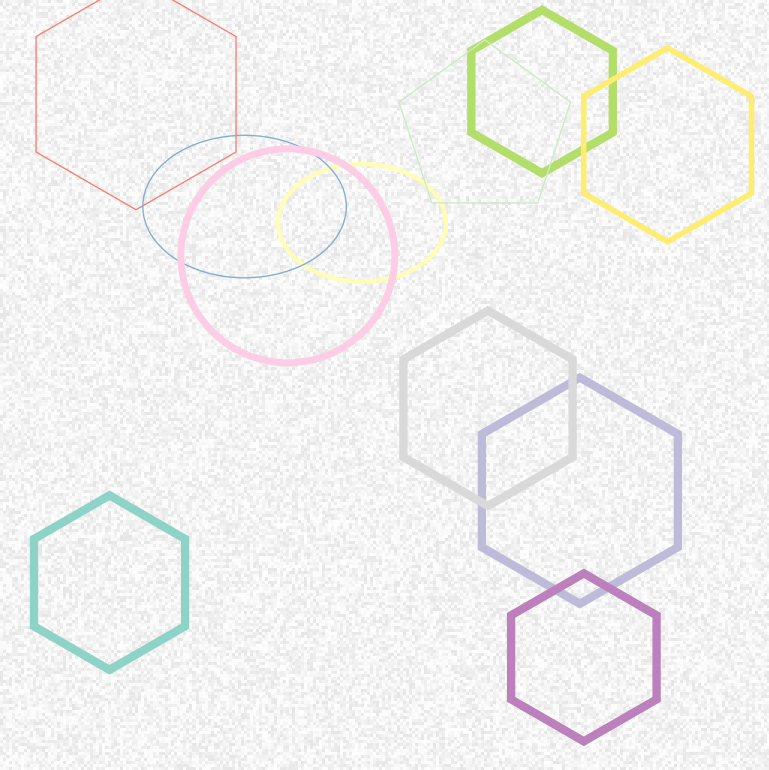[{"shape": "hexagon", "thickness": 3, "radius": 0.57, "center": [0.142, 0.243]}, {"shape": "oval", "thickness": 1.5, "radius": 0.55, "center": [0.47, 0.711]}, {"shape": "hexagon", "thickness": 3, "radius": 0.73, "center": [0.753, 0.363]}, {"shape": "hexagon", "thickness": 0.5, "radius": 0.75, "center": [0.177, 0.878]}, {"shape": "oval", "thickness": 0.5, "radius": 0.66, "center": [0.318, 0.732]}, {"shape": "hexagon", "thickness": 3, "radius": 0.53, "center": [0.704, 0.881]}, {"shape": "circle", "thickness": 2.5, "radius": 0.69, "center": [0.374, 0.668]}, {"shape": "hexagon", "thickness": 3, "radius": 0.63, "center": [0.634, 0.47]}, {"shape": "hexagon", "thickness": 3, "radius": 0.55, "center": [0.758, 0.146]}, {"shape": "pentagon", "thickness": 0.5, "radius": 0.59, "center": [0.63, 0.831]}, {"shape": "hexagon", "thickness": 2, "radius": 0.63, "center": [0.867, 0.812]}]